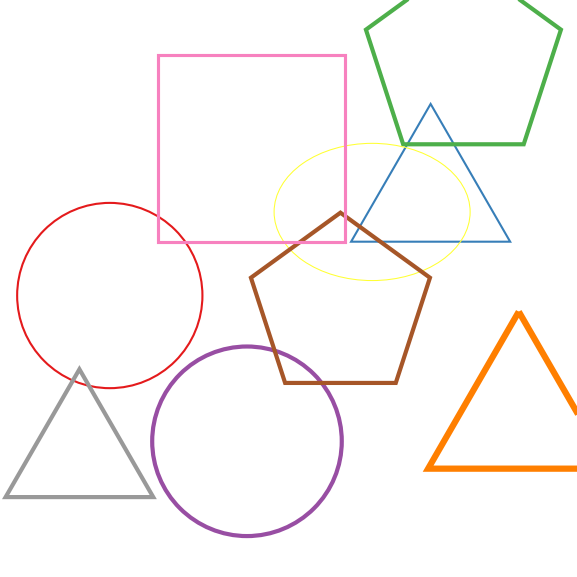[{"shape": "circle", "thickness": 1, "radius": 0.8, "center": [0.19, 0.487]}, {"shape": "triangle", "thickness": 1, "radius": 0.8, "center": [0.746, 0.66]}, {"shape": "pentagon", "thickness": 2, "radius": 0.89, "center": [0.802, 0.893]}, {"shape": "circle", "thickness": 2, "radius": 0.82, "center": [0.428, 0.235]}, {"shape": "triangle", "thickness": 3, "radius": 0.91, "center": [0.898, 0.278]}, {"shape": "oval", "thickness": 0.5, "radius": 0.85, "center": [0.644, 0.632]}, {"shape": "pentagon", "thickness": 2, "radius": 0.81, "center": [0.59, 0.468]}, {"shape": "square", "thickness": 1.5, "radius": 0.81, "center": [0.435, 0.742]}, {"shape": "triangle", "thickness": 2, "radius": 0.74, "center": [0.138, 0.212]}]